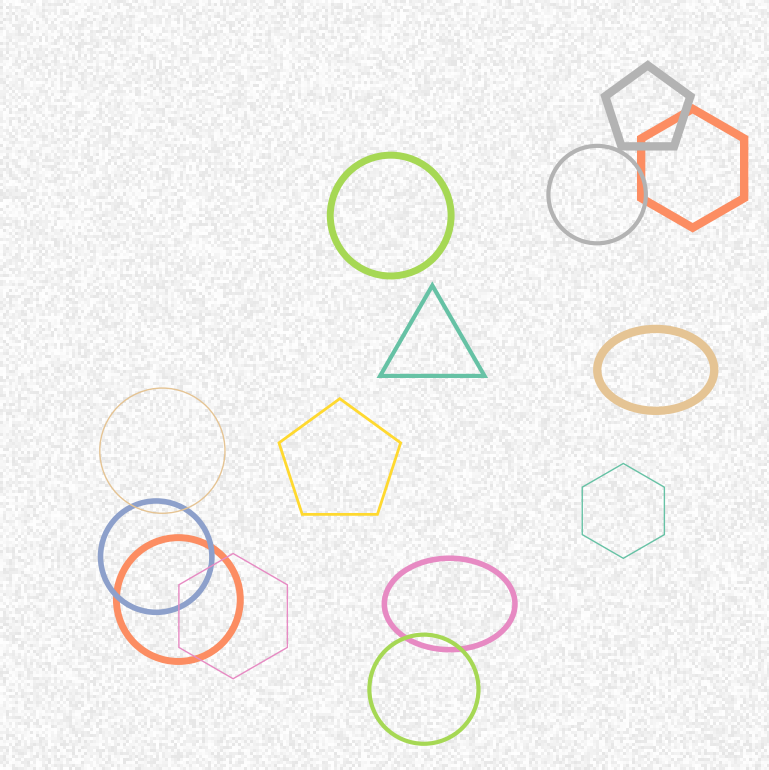[{"shape": "hexagon", "thickness": 0.5, "radius": 0.31, "center": [0.809, 0.336]}, {"shape": "triangle", "thickness": 1.5, "radius": 0.39, "center": [0.561, 0.551]}, {"shape": "circle", "thickness": 2.5, "radius": 0.4, "center": [0.232, 0.221]}, {"shape": "hexagon", "thickness": 3, "radius": 0.39, "center": [0.9, 0.781]}, {"shape": "circle", "thickness": 2, "radius": 0.36, "center": [0.203, 0.277]}, {"shape": "oval", "thickness": 2, "radius": 0.42, "center": [0.584, 0.216]}, {"shape": "hexagon", "thickness": 0.5, "radius": 0.41, "center": [0.303, 0.2]}, {"shape": "circle", "thickness": 2.5, "radius": 0.39, "center": [0.507, 0.72]}, {"shape": "circle", "thickness": 1.5, "radius": 0.35, "center": [0.551, 0.105]}, {"shape": "pentagon", "thickness": 1, "radius": 0.42, "center": [0.441, 0.399]}, {"shape": "oval", "thickness": 3, "radius": 0.38, "center": [0.852, 0.52]}, {"shape": "circle", "thickness": 0.5, "radius": 0.41, "center": [0.211, 0.415]}, {"shape": "circle", "thickness": 1.5, "radius": 0.32, "center": [0.776, 0.747]}, {"shape": "pentagon", "thickness": 3, "radius": 0.29, "center": [0.841, 0.857]}]